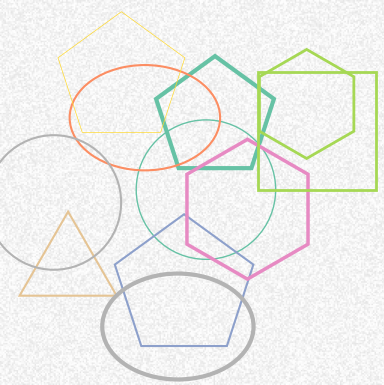[{"shape": "pentagon", "thickness": 3, "radius": 0.8, "center": [0.558, 0.693]}, {"shape": "circle", "thickness": 1, "radius": 0.91, "center": [0.535, 0.508]}, {"shape": "oval", "thickness": 1.5, "radius": 0.98, "center": [0.376, 0.694]}, {"shape": "pentagon", "thickness": 1.5, "radius": 0.95, "center": [0.478, 0.254]}, {"shape": "hexagon", "thickness": 2.5, "radius": 0.91, "center": [0.643, 0.457]}, {"shape": "hexagon", "thickness": 2, "radius": 0.71, "center": [0.797, 0.73]}, {"shape": "square", "thickness": 2, "radius": 0.77, "center": [0.824, 0.659]}, {"shape": "pentagon", "thickness": 0.5, "radius": 0.87, "center": [0.315, 0.796]}, {"shape": "triangle", "thickness": 1.5, "radius": 0.73, "center": [0.177, 0.305]}, {"shape": "circle", "thickness": 1.5, "radius": 0.87, "center": [0.14, 0.474]}, {"shape": "oval", "thickness": 3, "radius": 0.98, "center": [0.462, 0.152]}]